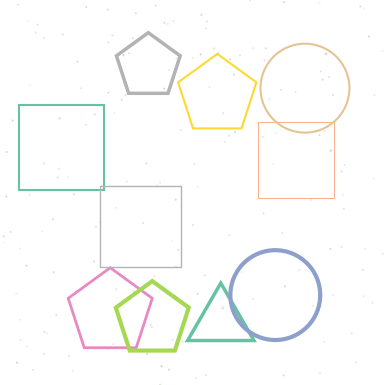[{"shape": "triangle", "thickness": 2.5, "radius": 0.5, "center": [0.573, 0.165]}, {"shape": "square", "thickness": 1.5, "radius": 0.56, "center": [0.159, 0.617]}, {"shape": "square", "thickness": 0.5, "radius": 0.49, "center": [0.769, 0.584]}, {"shape": "circle", "thickness": 3, "radius": 0.58, "center": [0.715, 0.234]}, {"shape": "pentagon", "thickness": 2, "radius": 0.57, "center": [0.286, 0.19]}, {"shape": "pentagon", "thickness": 3, "radius": 0.5, "center": [0.396, 0.17]}, {"shape": "pentagon", "thickness": 1.5, "radius": 0.53, "center": [0.564, 0.753]}, {"shape": "circle", "thickness": 1.5, "radius": 0.58, "center": [0.792, 0.771]}, {"shape": "pentagon", "thickness": 2.5, "radius": 0.44, "center": [0.385, 0.828]}, {"shape": "square", "thickness": 1, "radius": 0.52, "center": [0.366, 0.413]}]